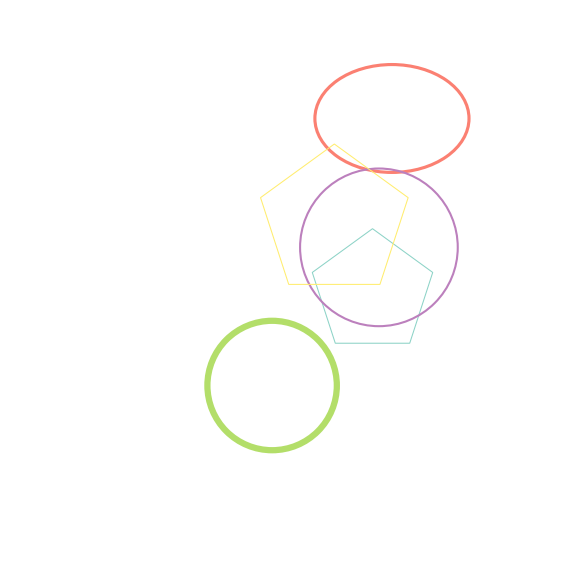[{"shape": "pentagon", "thickness": 0.5, "radius": 0.55, "center": [0.645, 0.493]}, {"shape": "oval", "thickness": 1.5, "radius": 0.67, "center": [0.679, 0.794]}, {"shape": "circle", "thickness": 3, "radius": 0.56, "center": [0.471, 0.332]}, {"shape": "circle", "thickness": 1, "radius": 0.68, "center": [0.656, 0.571]}, {"shape": "pentagon", "thickness": 0.5, "radius": 0.67, "center": [0.579, 0.615]}]